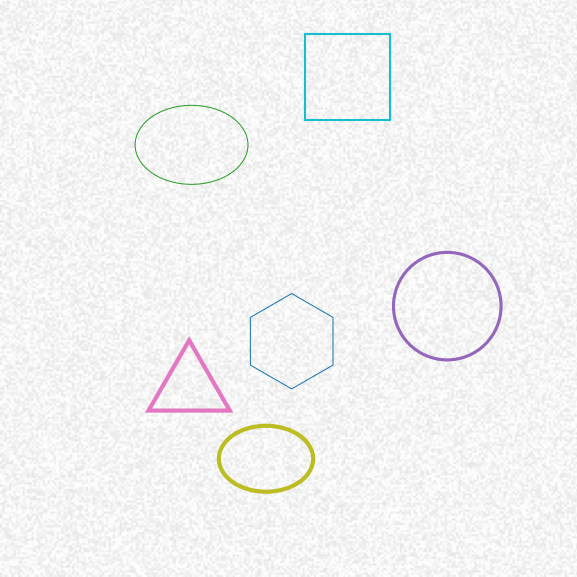[{"shape": "hexagon", "thickness": 0.5, "radius": 0.41, "center": [0.505, 0.408]}, {"shape": "oval", "thickness": 0.5, "radius": 0.49, "center": [0.332, 0.748]}, {"shape": "circle", "thickness": 1.5, "radius": 0.47, "center": [0.774, 0.469]}, {"shape": "triangle", "thickness": 2, "radius": 0.41, "center": [0.328, 0.329]}, {"shape": "oval", "thickness": 2, "radius": 0.41, "center": [0.461, 0.205]}, {"shape": "square", "thickness": 1, "radius": 0.37, "center": [0.602, 0.866]}]